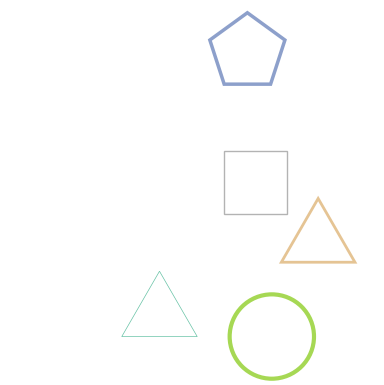[{"shape": "triangle", "thickness": 0.5, "radius": 0.57, "center": [0.414, 0.182]}, {"shape": "pentagon", "thickness": 2.5, "radius": 0.51, "center": [0.643, 0.864]}, {"shape": "circle", "thickness": 3, "radius": 0.55, "center": [0.706, 0.126]}, {"shape": "triangle", "thickness": 2, "radius": 0.55, "center": [0.826, 0.374]}, {"shape": "square", "thickness": 1, "radius": 0.41, "center": [0.664, 0.526]}]